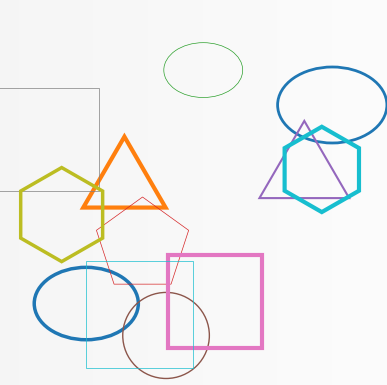[{"shape": "oval", "thickness": 2, "radius": 0.71, "center": [0.857, 0.727]}, {"shape": "oval", "thickness": 2.5, "radius": 0.67, "center": [0.223, 0.212]}, {"shape": "triangle", "thickness": 3, "radius": 0.61, "center": [0.321, 0.522]}, {"shape": "oval", "thickness": 0.5, "radius": 0.51, "center": [0.524, 0.818]}, {"shape": "pentagon", "thickness": 0.5, "radius": 0.63, "center": [0.368, 0.363]}, {"shape": "triangle", "thickness": 1.5, "radius": 0.67, "center": [0.785, 0.552]}, {"shape": "circle", "thickness": 1, "radius": 0.56, "center": [0.429, 0.129]}, {"shape": "square", "thickness": 3, "radius": 0.6, "center": [0.555, 0.217]}, {"shape": "square", "thickness": 0.5, "radius": 0.67, "center": [0.121, 0.637]}, {"shape": "hexagon", "thickness": 2.5, "radius": 0.61, "center": [0.159, 0.443]}, {"shape": "square", "thickness": 0.5, "radius": 0.69, "center": [0.361, 0.183]}, {"shape": "hexagon", "thickness": 3, "radius": 0.55, "center": [0.83, 0.56]}]